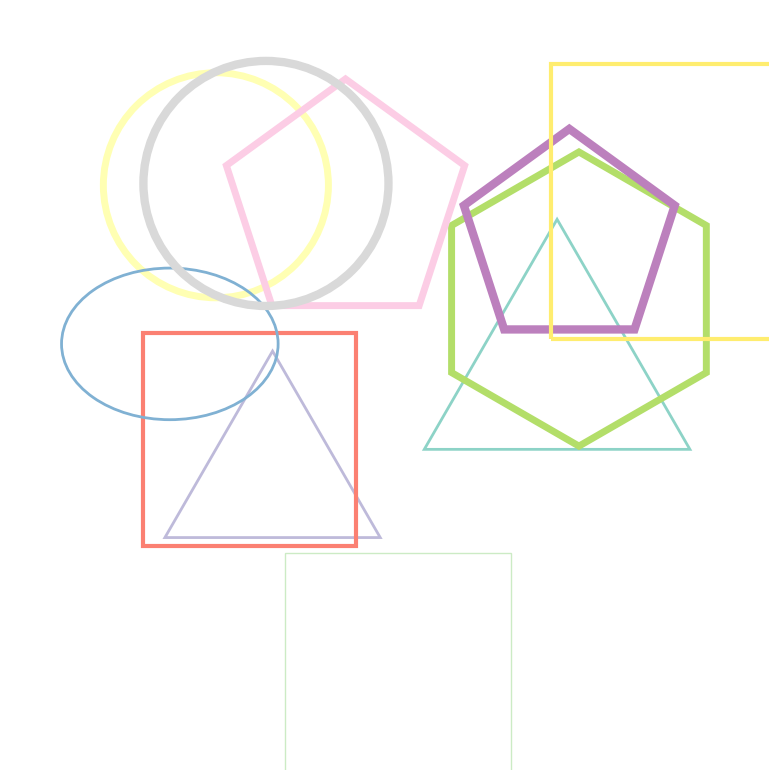[{"shape": "triangle", "thickness": 1, "radius": 1.0, "center": [0.723, 0.516]}, {"shape": "circle", "thickness": 2.5, "radius": 0.73, "center": [0.28, 0.759]}, {"shape": "triangle", "thickness": 1, "radius": 0.81, "center": [0.354, 0.383]}, {"shape": "square", "thickness": 1.5, "radius": 0.69, "center": [0.324, 0.429]}, {"shape": "oval", "thickness": 1, "radius": 0.7, "center": [0.221, 0.553]}, {"shape": "hexagon", "thickness": 2.5, "radius": 0.96, "center": [0.752, 0.612]}, {"shape": "pentagon", "thickness": 2.5, "radius": 0.81, "center": [0.449, 0.735]}, {"shape": "circle", "thickness": 3, "radius": 0.8, "center": [0.345, 0.762]}, {"shape": "pentagon", "thickness": 3, "radius": 0.72, "center": [0.739, 0.689]}, {"shape": "square", "thickness": 0.5, "radius": 0.73, "center": [0.517, 0.135]}, {"shape": "square", "thickness": 1.5, "radius": 0.89, "center": [0.894, 0.738]}]